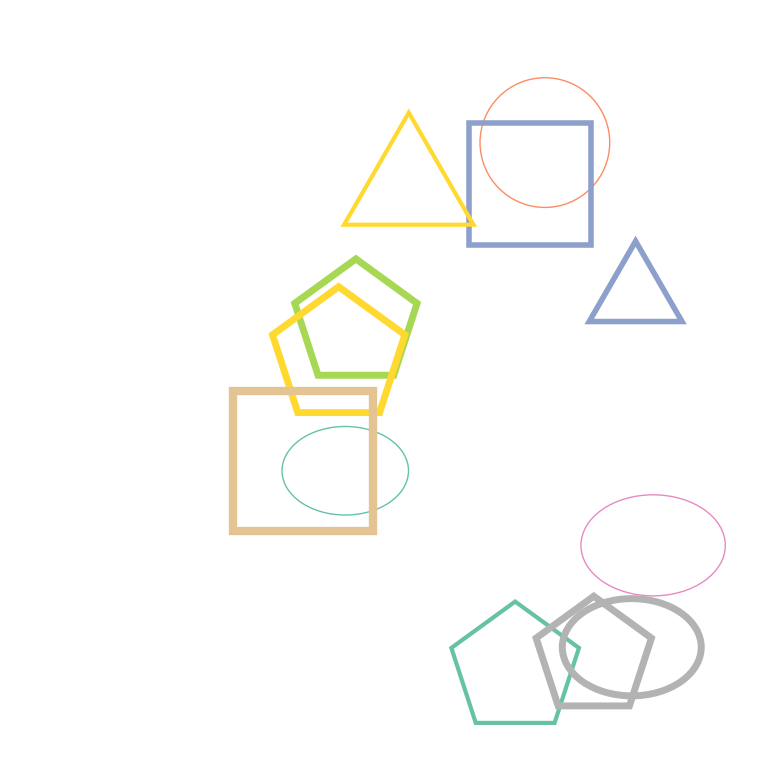[{"shape": "pentagon", "thickness": 1.5, "radius": 0.44, "center": [0.669, 0.132]}, {"shape": "oval", "thickness": 0.5, "radius": 0.41, "center": [0.448, 0.389]}, {"shape": "circle", "thickness": 0.5, "radius": 0.42, "center": [0.708, 0.815]}, {"shape": "triangle", "thickness": 2, "radius": 0.35, "center": [0.825, 0.617]}, {"shape": "square", "thickness": 2, "radius": 0.4, "center": [0.688, 0.761]}, {"shape": "oval", "thickness": 0.5, "radius": 0.47, "center": [0.848, 0.292]}, {"shape": "pentagon", "thickness": 2.5, "radius": 0.42, "center": [0.462, 0.58]}, {"shape": "triangle", "thickness": 1.5, "radius": 0.48, "center": [0.531, 0.757]}, {"shape": "pentagon", "thickness": 2.5, "radius": 0.45, "center": [0.44, 0.537]}, {"shape": "square", "thickness": 3, "radius": 0.45, "center": [0.393, 0.401]}, {"shape": "oval", "thickness": 2.5, "radius": 0.45, "center": [0.82, 0.159]}, {"shape": "pentagon", "thickness": 2.5, "radius": 0.39, "center": [0.771, 0.147]}]